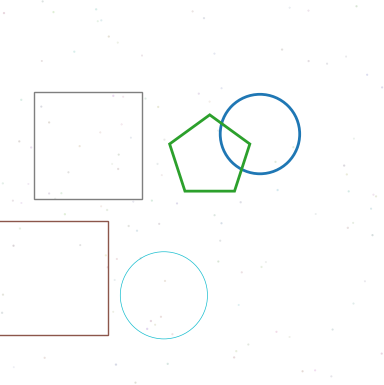[{"shape": "circle", "thickness": 2, "radius": 0.52, "center": [0.675, 0.652]}, {"shape": "pentagon", "thickness": 2, "radius": 0.55, "center": [0.545, 0.592]}, {"shape": "square", "thickness": 1, "radius": 0.74, "center": [0.134, 0.278]}, {"shape": "square", "thickness": 1, "radius": 0.7, "center": [0.229, 0.623]}, {"shape": "circle", "thickness": 0.5, "radius": 0.57, "center": [0.426, 0.233]}]